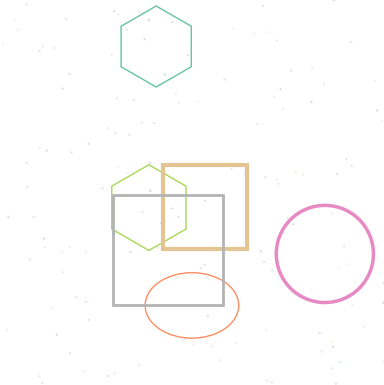[{"shape": "hexagon", "thickness": 1, "radius": 0.53, "center": [0.406, 0.879]}, {"shape": "oval", "thickness": 1, "radius": 0.61, "center": [0.499, 0.207]}, {"shape": "circle", "thickness": 2.5, "radius": 0.63, "center": [0.844, 0.34]}, {"shape": "hexagon", "thickness": 1, "radius": 0.56, "center": [0.387, 0.461]}, {"shape": "square", "thickness": 3, "radius": 0.55, "center": [0.533, 0.462]}, {"shape": "square", "thickness": 2, "radius": 0.72, "center": [0.437, 0.35]}]